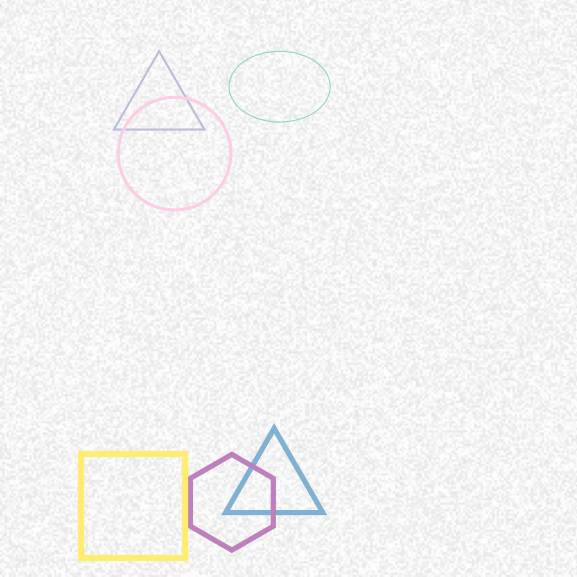[{"shape": "oval", "thickness": 0.5, "radius": 0.44, "center": [0.484, 0.849]}, {"shape": "triangle", "thickness": 1, "radius": 0.45, "center": [0.276, 0.82]}, {"shape": "triangle", "thickness": 2.5, "radius": 0.49, "center": [0.475, 0.16]}, {"shape": "circle", "thickness": 1.5, "radius": 0.49, "center": [0.302, 0.733]}, {"shape": "hexagon", "thickness": 2.5, "radius": 0.41, "center": [0.402, 0.129]}, {"shape": "square", "thickness": 3, "radius": 0.45, "center": [0.23, 0.123]}]